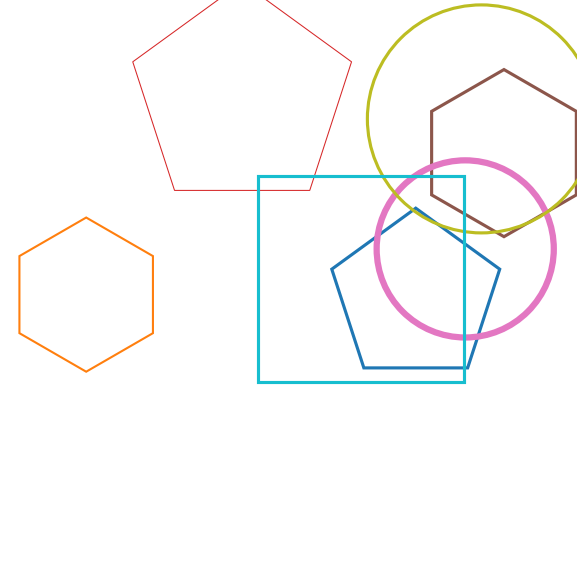[{"shape": "pentagon", "thickness": 1.5, "radius": 0.76, "center": [0.72, 0.486]}, {"shape": "hexagon", "thickness": 1, "radius": 0.67, "center": [0.149, 0.489]}, {"shape": "pentagon", "thickness": 0.5, "radius": 1.0, "center": [0.419, 0.831]}, {"shape": "hexagon", "thickness": 1.5, "radius": 0.72, "center": [0.873, 0.734]}, {"shape": "circle", "thickness": 3, "radius": 0.77, "center": [0.806, 0.568]}, {"shape": "circle", "thickness": 1.5, "radius": 0.99, "center": [0.834, 0.793]}, {"shape": "square", "thickness": 1.5, "radius": 0.89, "center": [0.624, 0.516]}]